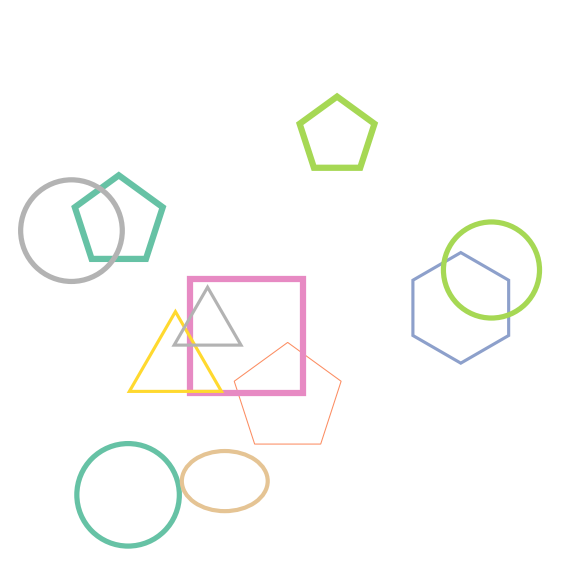[{"shape": "pentagon", "thickness": 3, "radius": 0.4, "center": [0.206, 0.616]}, {"shape": "circle", "thickness": 2.5, "radius": 0.44, "center": [0.222, 0.142]}, {"shape": "pentagon", "thickness": 0.5, "radius": 0.49, "center": [0.498, 0.309]}, {"shape": "hexagon", "thickness": 1.5, "radius": 0.48, "center": [0.798, 0.466]}, {"shape": "square", "thickness": 3, "radius": 0.49, "center": [0.427, 0.417]}, {"shape": "circle", "thickness": 2.5, "radius": 0.42, "center": [0.851, 0.532]}, {"shape": "pentagon", "thickness": 3, "radius": 0.34, "center": [0.584, 0.764]}, {"shape": "triangle", "thickness": 1.5, "radius": 0.46, "center": [0.304, 0.367]}, {"shape": "oval", "thickness": 2, "radius": 0.37, "center": [0.389, 0.166]}, {"shape": "circle", "thickness": 2.5, "radius": 0.44, "center": [0.124, 0.6]}, {"shape": "triangle", "thickness": 1.5, "radius": 0.33, "center": [0.359, 0.435]}]